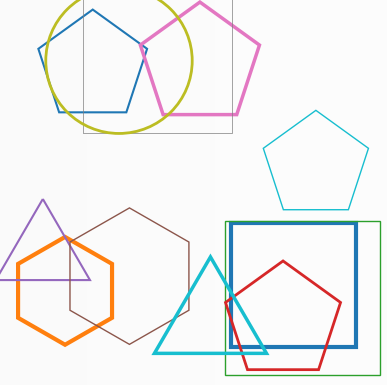[{"shape": "square", "thickness": 3, "radius": 0.81, "center": [0.758, 0.26]}, {"shape": "pentagon", "thickness": 1.5, "radius": 0.74, "center": [0.239, 0.828]}, {"shape": "hexagon", "thickness": 3, "radius": 0.7, "center": [0.168, 0.245]}, {"shape": "square", "thickness": 1, "radius": 1.0, "center": [0.78, 0.226]}, {"shape": "pentagon", "thickness": 2, "radius": 0.78, "center": [0.73, 0.166]}, {"shape": "triangle", "thickness": 1.5, "radius": 0.7, "center": [0.111, 0.343]}, {"shape": "hexagon", "thickness": 1, "radius": 0.89, "center": [0.334, 0.283]}, {"shape": "pentagon", "thickness": 2.5, "radius": 0.81, "center": [0.516, 0.833]}, {"shape": "square", "thickness": 0.5, "radius": 0.97, "center": [0.406, 0.849]}, {"shape": "circle", "thickness": 2, "radius": 0.94, "center": [0.307, 0.842]}, {"shape": "pentagon", "thickness": 1, "radius": 0.71, "center": [0.815, 0.571]}, {"shape": "triangle", "thickness": 2.5, "radius": 0.83, "center": [0.543, 0.166]}]